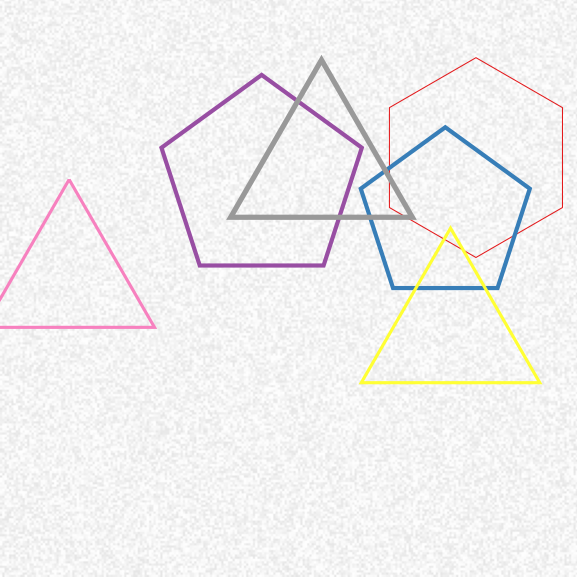[{"shape": "hexagon", "thickness": 0.5, "radius": 0.87, "center": [0.824, 0.726]}, {"shape": "pentagon", "thickness": 2, "radius": 0.77, "center": [0.771, 0.625]}, {"shape": "pentagon", "thickness": 2, "radius": 0.91, "center": [0.453, 0.687]}, {"shape": "triangle", "thickness": 1.5, "radius": 0.89, "center": [0.78, 0.426]}, {"shape": "triangle", "thickness": 1.5, "radius": 0.85, "center": [0.12, 0.518]}, {"shape": "triangle", "thickness": 2.5, "radius": 0.91, "center": [0.557, 0.714]}]